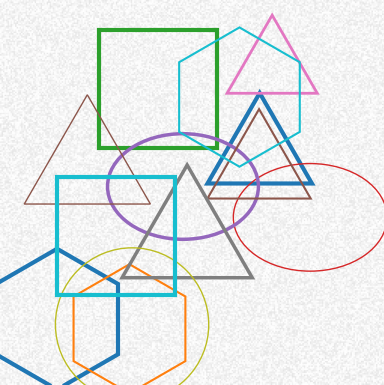[{"shape": "hexagon", "thickness": 3, "radius": 0.91, "center": [0.148, 0.171]}, {"shape": "triangle", "thickness": 3, "radius": 0.78, "center": [0.675, 0.602]}, {"shape": "hexagon", "thickness": 1.5, "radius": 0.84, "center": [0.336, 0.146]}, {"shape": "square", "thickness": 3, "radius": 0.77, "center": [0.409, 0.769]}, {"shape": "oval", "thickness": 1, "radius": 1.0, "center": [0.806, 0.435]}, {"shape": "oval", "thickness": 2.5, "radius": 0.98, "center": [0.475, 0.516]}, {"shape": "triangle", "thickness": 1.5, "radius": 0.77, "center": [0.673, 0.562]}, {"shape": "triangle", "thickness": 1, "radius": 0.95, "center": [0.227, 0.565]}, {"shape": "triangle", "thickness": 2, "radius": 0.68, "center": [0.707, 0.825]}, {"shape": "triangle", "thickness": 2.5, "radius": 0.98, "center": [0.486, 0.376]}, {"shape": "circle", "thickness": 1, "radius": 1.0, "center": [0.343, 0.157]}, {"shape": "hexagon", "thickness": 1.5, "radius": 0.9, "center": [0.622, 0.748]}, {"shape": "square", "thickness": 3, "radius": 0.76, "center": [0.301, 0.387]}]